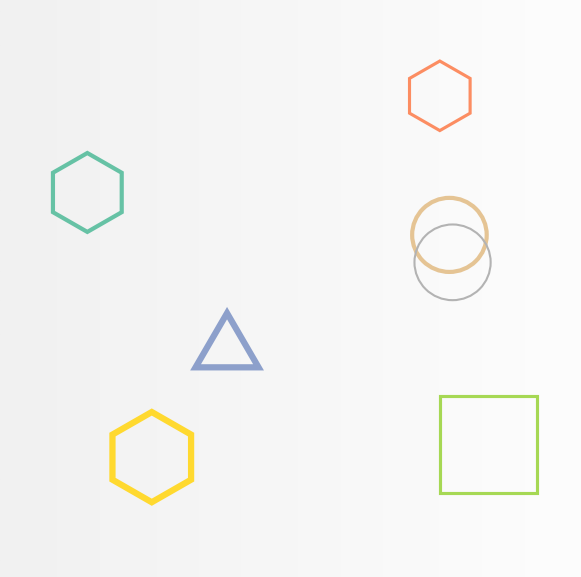[{"shape": "hexagon", "thickness": 2, "radius": 0.34, "center": [0.15, 0.666]}, {"shape": "hexagon", "thickness": 1.5, "radius": 0.3, "center": [0.757, 0.833]}, {"shape": "triangle", "thickness": 3, "radius": 0.31, "center": [0.391, 0.394]}, {"shape": "square", "thickness": 1.5, "radius": 0.42, "center": [0.84, 0.23]}, {"shape": "hexagon", "thickness": 3, "radius": 0.39, "center": [0.261, 0.208]}, {"shape": "circle", "thickness": 2, "radius": 0.32, "center": [0.773, 0.592]}, {"shape": "circle", "thickness": 1, "radius": 0.33, "center": [0.779, 0.545]}]